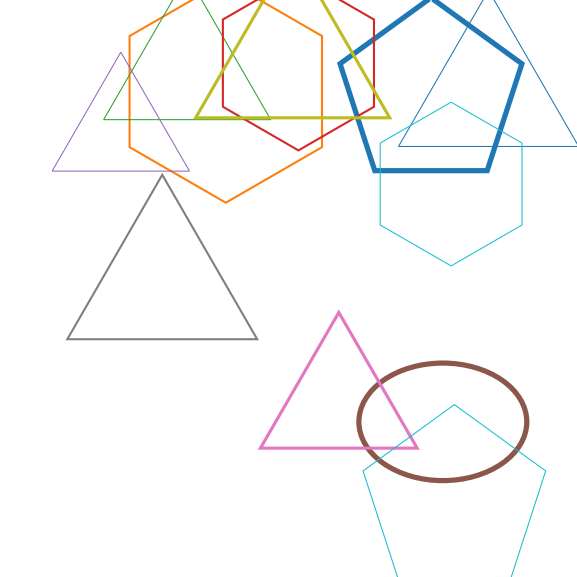[{"shape": "triangle", "thickness": 0.5, "radius": 0.9, "center": [0.846, 0.836]}, {"shape": "pentagon", "thickness": 2.5, "radius": 0.83, "center": [0.746, 0.838]}, {"shape": "hexagon", "thickness": 1, "radius": 0.96, "center": [0.391, 0.841]}, {"shape": "triangle", "thickness": 0.5, "radius": 0.84, "center": [0.324, 0.875]}, {"shape": "hexagon", "thickness": 1, "radius": 0.76, "center": [0.517, 0.89]}, {"shape": "triangle", "thickness": 0.5, "radius": 0.69, "center": [0.209, 0.771]}, {"shape": "oval", "thickness": 2.5, "radius": 0.73, "center": [0.767, 0.269]}, {"shape": "triangle", "thickness": 1.5, "radius": 0.78, "center": [0.587, 0.301]}, {"shape": "triangle", "thickness": 1, "radius": 0.95, "center": [0.281, 0.507]}, {"shape": "triangle", "thickness": 1.5, "radius": 0.97, "center": [0.507, 0.892]}, {"shape": "pentagon", "thickness": 0.5, "radius": 0.83, "center": [0.787, 0.132]}, {"shape": "hexagon", "thickness": 0.5, "radius": 0.71, "center": [0.781, 0.68]}]